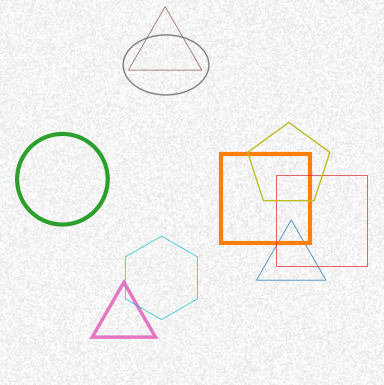[{"shape": "triangle", "thickness": 0.5, "radius": 0.52, "center": [0.756, 0.324]}, {"shape": "square", "thickness": 3, "radius": 0.58, "center": [0.69, 0.484]}, {"shape": "circle", "thickness": 3, "radius": 0.59, "center": [0.162, 0.534]}, {"shape": "square", "thickness": 0.5, "radius": 0.59, "center": [0.836, 0.428]}, {"shape": "triangle", "thickness": 0.5, "radius": 0.55, "center": [0.429, 0.873]}, {"shape": "triangle", "thickness": 2.5, "radius": 0.47, "center": [0.322, 0.172]}, {"shape": "oval", "thickness": 1, "radius": 0.56, "center": [0.431, 0.831]}, {"shape": "pentagon", "thickness": 1, "radius": 0.56, "center": [0.75, 0.57]}, {"shape": "hexagon", "thickness": 0.5, "radius": 0.54, "center": [0.419, 0.278]}]